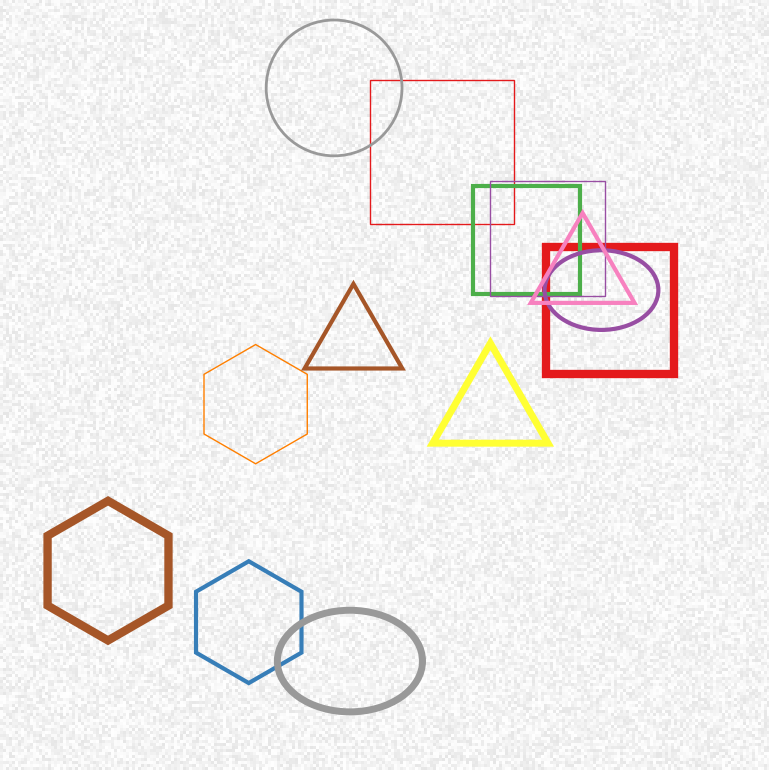[{"shape": "square", "thickness": 0.5, "radius": 0.47, "center": [0.574, 0.802]}, {"shape": "square", "thickness": 3, "radius": 0.41, "center": [0.792, 0.597]}, {"shape": "hexagon", "thickness": 1.5, "radius": 0.4, "center": [0.323, 0.192]}, {"shape": "square", "thickness": 1.5, "radius": 0.35, "center": [0.683, 0.688]}, {"shape": "oval", "thickness": 1.5, "radius": 0.37, "center": [0.781, 0.623]}, {"shape": "square", "thickness": 0.5, "radius": 0.37, "center": [0.711, 0.69]}, {"shape": "hexagon", "thickness": 0.5, "radius": 0.39, "center": [0.332, 0.475]}, {"shape": "triangle", "thickness": 2.5, "radius": 0.43, "center": [0.637, 0.468]}, {"shape": "hexagon", "thickness": 3, "radius": 0.45, "center": [0.14, 0.259]}, {"shape": "triangle", "thickness": 1.5, "radius": 0.37, "center": [0.459, 0.558]}, {"shape": "triangle", "thickness": 1.5, "radius": 0.39, "center": [0.757, 0.646]}, {"shape": "oval", "thickness": 2.5, "radius": 0.47, "center": [0.454, 0.141]}, {"shape": "circle", "thickness": 1, "radius": 0.44, "center": [0.434, 0.886]}]